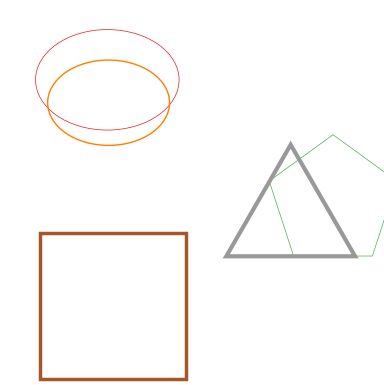[{"shape": "oval", "thickness": 0.5, "radius": 0.93, "center": [0.279, 0.793]}, {"shape": "pentagon", "thickness": 0.5, "radius": 0.87, "center": [0.865, 0.476]}, {"shape": "oval", "thickness": 1, "radius": 0.79, "center": [0.282, 0.733]}, {"shape": "square", "thickness": 2.5, "radius": 0.94, "center": [0.293, 0.205]}, {"shape": "triangle", "thickness": 3, "radius": 0.97, "center": [0.755, 0.431]}]